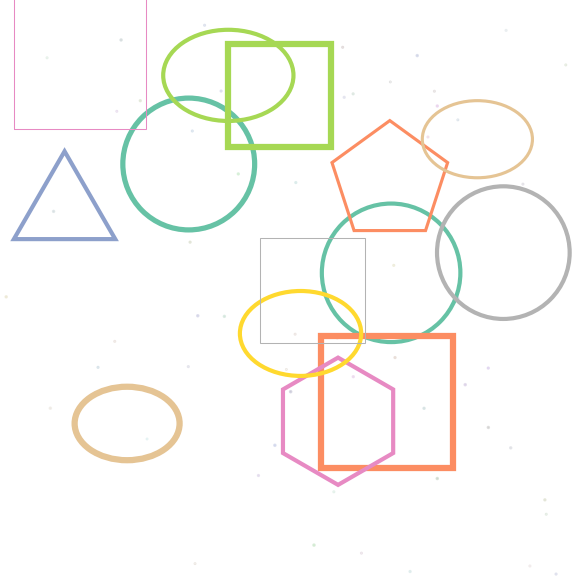[{"shape": "circle", "thickness": 2, "radius": 0.6, "center": [0.677, 0.527]}, {"shape": "circle", "thickness": 2.5, "radius": 0.57, "center": [0.327, 0.715]}, {"shape": "square", "thickness": 3, "radius": 0.57, "center": [0.671, 0.302]}, {"shape": "pentagon", "thickness": 1.5, "radius": 0.53, "center": [0.675, 0.685]}, {"shape": "triangle", "thickness": 2, "radius": 0.51, "center": [0.112, 0.636]}, {"shape": "hexagon", "thickness": 2, "radius": 0.55, "center": [0.585, 0.27]}, {"shape": "square", "thickness": 0.5, "radius": 0.57, "center": [0.138, 0.891]}, {"shape": "oval", "thickness": 2, "radius": 0.56, "center": [0.395, 0.869]}, {"shape": "square", "thickness": 3, "radius": 0.45, "center": [0.484, 0.834]}, {"shape": "oval", "thickness": 2, "radius": 0.53, "center": [0.52, 0.422]}, {"shape": "oval", "thickness": 3, "radius": 0.45, "center": [0.22, 0.266]}, {"shape": "oval", "thickness": 1.5, "radius": 0.48, "center": [0.827, 0.758]}, {"shape": "circle", "thickness": 2, "radius": 0.57, "center": [0.872, 0.562]}, {"shape": "square", "thickness": 0.5, "radius": 0.45, "center": [0.542, 0.496]}]